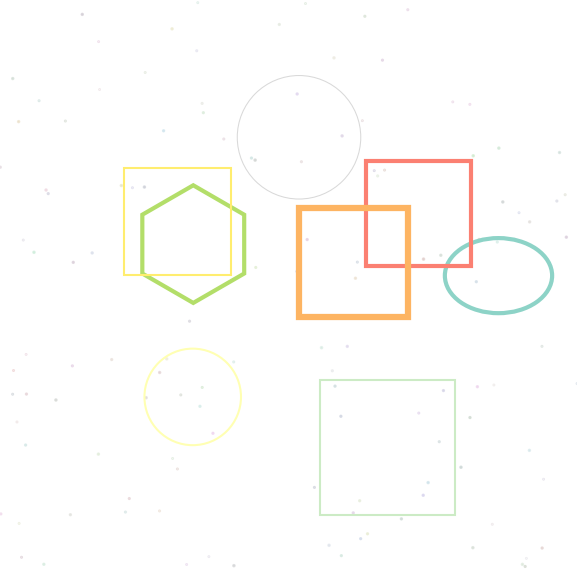[{"shape": "oval", "thickness": 2, "radius": 0.46, "center": [0.863, 0.522]}, {"shape": "circle", "thickness": 1, "radius": 0.42, "center": [0.334, 0.312]}, {"shape": "square", "thickness": 2, "radius": 0.46, "center": [0.724, 0.63]}, {"shape": "square", "thickness": 3, "radius": 0.47, "center": [0.612, 0.545]}, {"shape": "hexagon", "thickness": 2, "radius": 0.51, "center": [0.335, 0.576]}, {"shape": "circle", "thickness": 0.5, "radius": 0.53, "center": [0.518, 0.761]}, {"shape": "square", "thickness": 1, "radius": 0.59, "center": [0.671, 0.224]}, {"shape": "square", "thickness": 1, "radius": 0.46, "center": [0.308, 0.616]}]